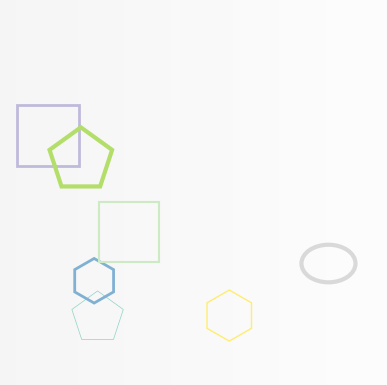[{"shape": "pentagon", "thickness": 0.5, "radius": 0.35, "center": [0.252, 0.175]}, {"shape": "square", "thickness": 2, "radius": 0.4, "center": [0.124, 0.648]}, {"shape": "hexagon", "thickness": 2, "radius": 0.29, "center": [0.243, 0.271]}, {"shape": "pentagon", "thickness": 3, "radius": 0.42, "center": [0.209, 0.584]}, {"shape": "oval", "thickness": 3, "radius": 0.35, "center": [0.848, 0.316]}, {"shape": "square", "thickness": 1.5, "radius": 0.39, "center": [0.333, 0.397]}, {"shape": "hexagon", "thickness": 1, "radius": 0.33, "center": [0.592, 0.18]}]